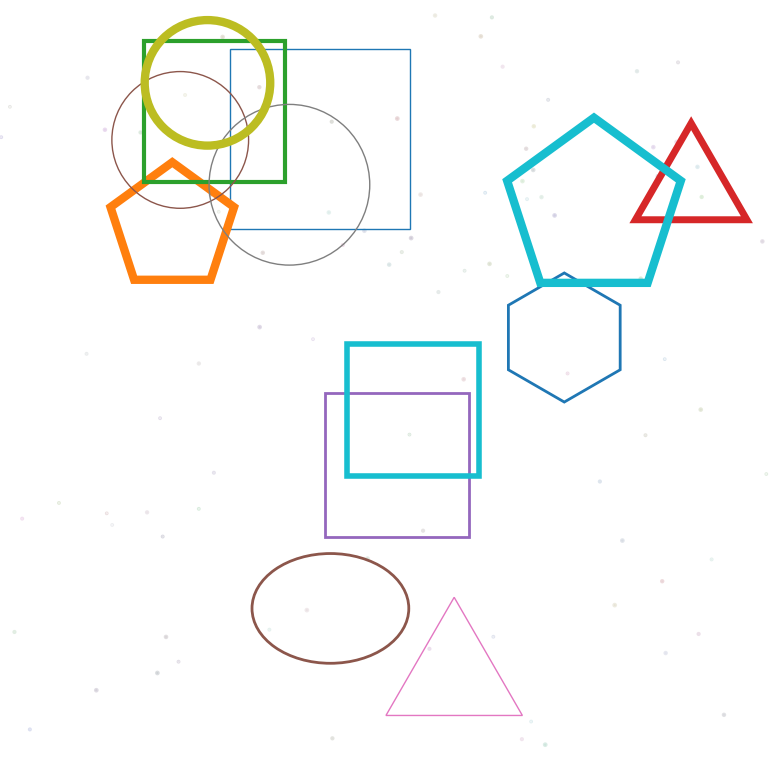[{"shape": "square", "thickness": 0.5, "radius": 0.59, "center": [0.415, 0.819]}, {"shape": "hexagon", "thickness": 1, "radius": 0.42, "center": [0.733, 0.562]}, {"shape": "pentagon", "thickness": 3, "radius": 0.42, "center": [0.224, 0.705]}, {"shape": "square", "thickness": 1.5, "radius": 0.46, "center": [0.278, 0.855]}, {"shape": "triangle", "thickness": 2.5, "radius": 0.42, "center": [0.898, 0.756]}, {"shape": "square", "thickness": 1, "radius": 0.47, "center": [0.516, 0.396]}, {"shape": "oval", "thickness": 1, "radius": 0.51, "center": [0.429, 0.21]}, {"shape": "circle", "thickness": 0.5, "radius": 0.44, "center": [0.234, 0.818]}, {"shape": "triangle", "thickness": 0.5, "radius": 0.51, "center": [0.59, 0.122]}, {"shape": "circle", "thickness": 0.5, "radius": 0.52, "center": [0.376, 0.76]}, {"shape": "circle", "thickness": 3, "radius": 0.41, "center": [0.269, 0.892]}, {"shape": "square", "thickness": 2, "radius": 0.43, "center": [0.537, 0.467]}, {"shape": "pentagon", "thickness": 3, "radius": 0.59, "center": [0.771, 0.729]}]